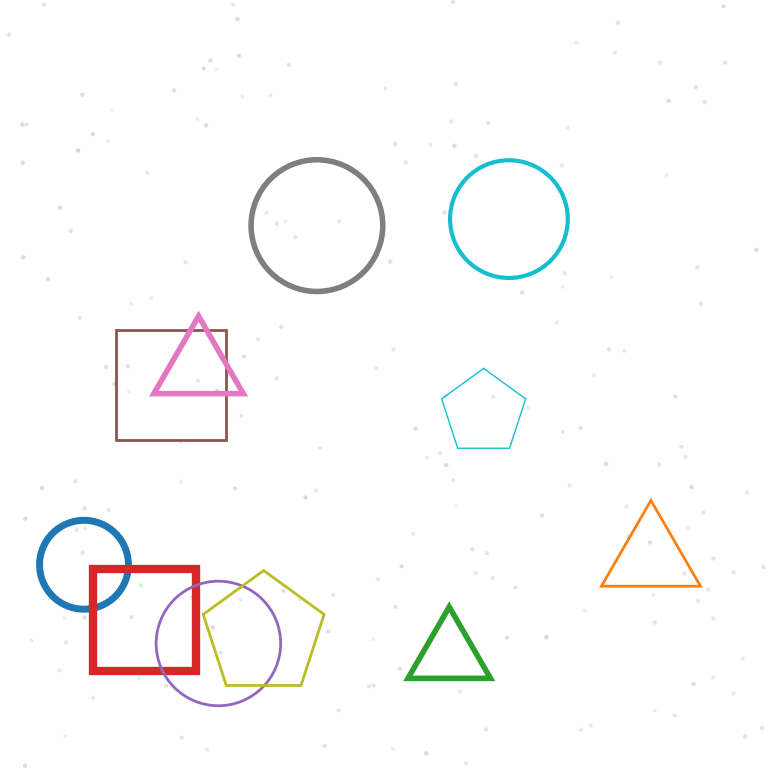[{"shape": "circle", "thickness": 2.5, "radius": 0.29, "center": [0.109, 0.267]}, {"shape": "triangle", "thickness": 1, "radius": 0.37, "center": [0.845, 0.276]}, {"shape": "triangle", "thickness": 2, "radius": 0.31, "center": [0.583, 0.15]}, {"shape": "square", "thickness": 3, "radius": 0.33, "center": [0.187, 0.194]}, {"shape": "circle", "thickness": 1, "radius": 0.4, "center": [0.284, 0.164]}, {"shape": "square", "thickness": 1, "radius": 0.36, "center": [0.222, 0.5]}, {"shape": "triangle", "thickness": 2, "radius": 0.34, "center": [0.258, 0.522]}, {"shape": "circle", "thickness": 2, "radius": 0.43, "center": [0.412, 0.707]}, {"shape": "pentagon", "thickness": 1, "radius": 0.41, "center": [0.342, 0.177]}, {"shape": "circle", "thickness": 1.5, "radius": 0.38, "center": [0.661, 0.715]}, {"shape": "pentagon", "thickness": 0.5, "radius": 0.29, "center": [0.628, 0.464]}]